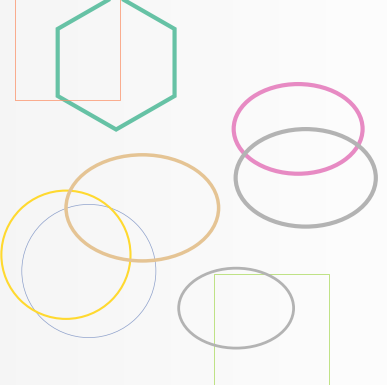[{"shape": "hexagon", "thickness": 3, "radius": 0.87, "center": [0.3, 0.838]}, {"shape": "square", "thickness": 0.5, "radius": 0.68, "center": [0.174, 0.875]}, {"shape": "circle", "thickness": 0.5, "radius": 0.87, "center": [0.229, 0.296]}, {"shape": "oval", "thickness": 3, "radius": 0.83, "center": [0.769, 0.665]}, {"shape": "square", "thickness": 0.5, "radius": 0.74, "center": [0.7, 0.14]}, {"shape": "circle", "thickness": 1.5, "radius": 0.83, "center": [0.17, 0.338]}, {"shape": "oval", "thickness": 2.5, "radius": 0.98, "center": [0.367, 0.46]}, {"shape": "oval", "thickness": 2, "radius": 0.74, "center": [0.609, 0.2]}, {"shape": "oval", "thickness": 3, "radius": 0.9, "center": [0.789, 0.538]}]